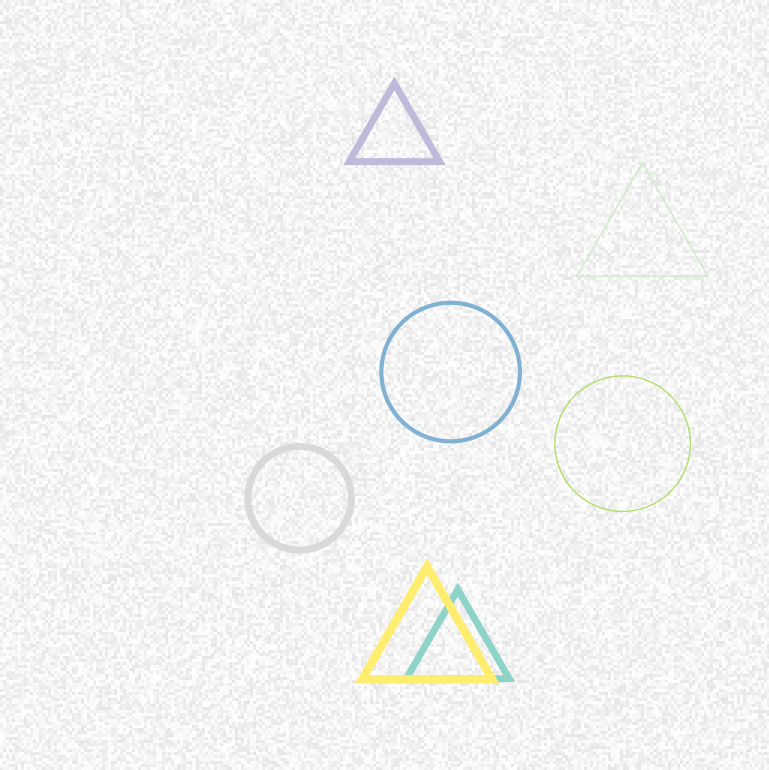[{"shape": "triangle", "thickness": 2.5, "radius": 0.39, "center": [0.595, 0.157]}, {"shape": "triangle", "thickness": 2.5, "radius": 0.34, "center": [0.512, 0.824]}, {"shape": "circle", "thickness": 1.5, "radius": 0.45, "center": [0.585, 0.517]}, {"shape": "circle", "thickness": 0.5, "radius": 0.44, "center": [0.809, 0.424]}, {"shape": "circle", "thickness": 2.5, "radius": 0.34, "center": [0.389, 0.353]}, {"shape": "triangle", "thickness": 0.5, "radius": 0.49, "center": [0.834, 0.69]}, {"shape": "triangle", "thickness": 3, "radius": 0.49, "center": [0.555, 0.167]}]